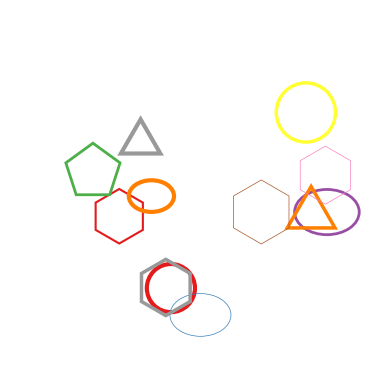[{"shape": "hexagon", "thickness": 1.5, "radius": 0.35, "center": [0.31, 0.438]}, {"shape": "circle", "thickness": 3, "radius": 0.31, "center": [0.444, 0.252]}, {"shape": "oval", "thickness": 0.5, "radius": 0.4, "center": [0.521, 0.182]}, {"shape": "pentagon", "thickness": 2, "radius": 0.37, "center": [0.241, 0.554]}, {"shape": "oval", "thickness": 2, "radius": 0.42, "center": [0.849, 0.449]}, {"shape": "triangle", "thickness": 2.5, "radius": 0.36, "center": [0.808, 0.444]}, {"shape": "oval", "thickness": 3, "radius": 0.29, "center": [0.393, 0.491]}, {"shape": "circle", "thickness": 2.5, "radius": 0.38, "center": [0.795, 0.708]}, {"shape": "hexagon", "thickness": 0.5, "radius": 0.42, "center": [0.679, 0.449]}, {"shape": "hexagon", "thickness": 0.5, "radius": 0.38, "center": [0.845, 0.545]}, {"shape": "hexagon", "thickness": 2.5, "radius": 0.36, "center": [0.431, 0.253]}, {"shape": "triangle", "thickness": 3, "radius": 0.3, "center": [0.365, 0.631]}]